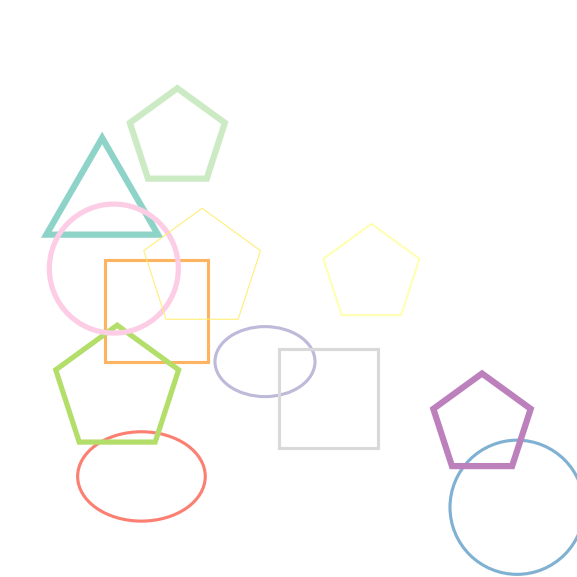[{"shape": "triangle", "thickness": 3, "radius": 0.56, "center": [0.177, 0.649]}, {"shape": "pentagon", "thickness": 1, "radius": 0.44, "center": [0.643, 0.524]}, {"shape": "oval", "thickness": 1.5, "radius": 0.43, "center": [0.459, 0.373]}, {"shape": "oval", "thickness": 1.5, "radius": 0.55, "center": [0.245, 0.174]}, {"shape": "circle", "thickness": 1.5, "radius": 0.58, "center": [0.895, 0.121]}, {"shape": "square", "thickness": 1.5, "radius": 0.44, "center": [0.271, 0.46]}, {"shape": "pentagon", "thickness": 2.5, "radius": 0.56, "center": [0.203, 0.324]}, {"shape": "circle", "thickness": 2.5, "radius": 0.56, "center": [0.197, 0.534]}, {"shape": "square", "thickness": 1.5, "radius": 0.43, "center": [0.569, 0.309]}, {"shape": "pentagon", "thickness": 3, "radius": 0.44, "center": [0.835, 0.264]}, {"shape": "pentagon", "thickness": 3, "radius": 0.43, "center": [0.307, 0.76]}, {"shape": "pentagon", "thickness": 0.5, "radius": 0.53, "center": [0.35, 0.532]}]